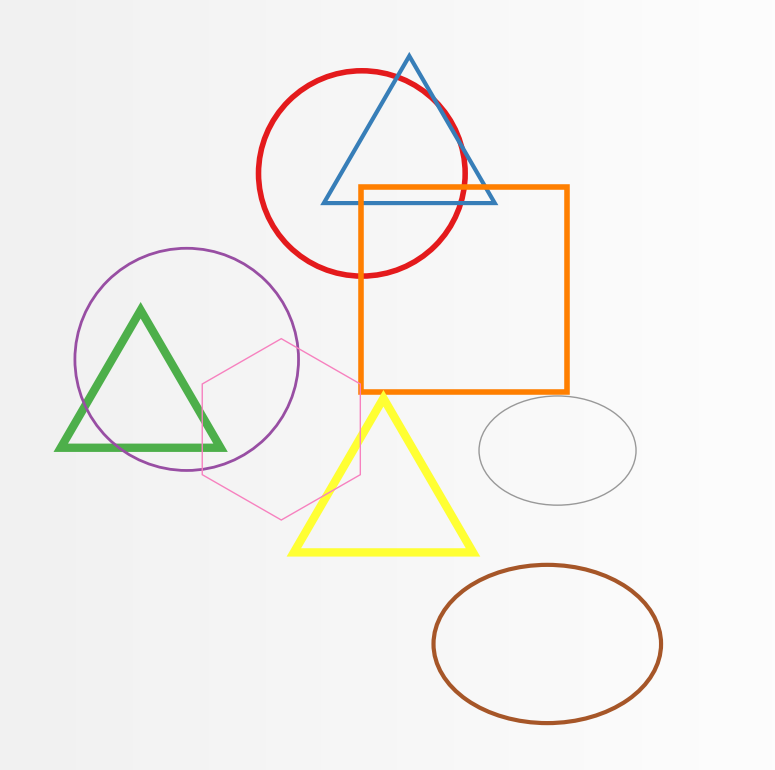[{"shape": "circle", "thickness": 2, "radius": 0.67, "center": [0.467, 0.775]}, {"shape": "triangle", "thickness": 1.5, "radius": 0.64, "center": [0.528, 0.8]}, {"shape": "triangle", "thickness": 3, "radius": 0.6, "center": [0.181, 0.478]}, {"shape": "circle", "thickness": 1, "radius": 0.72, "center": [0.241, 0.533]}, {"shape": "square", "thickness": 2, "radius": 0.66, "center": [0.599, 0.624]}, {"shape": "triangle", "thickness": 3, "radius": 0.67, "center": [0.495, 0.349]}, {"shape": "oval", "thickness": 1.5, "radius": 0.73, "center": [0.706, 0.164]}, {"shape": "hexagon", "thickness": 0.5, "radius": 0.59, "center": [0.363, 0.442]}, {"shape": "oval", "thickness": 0.5, "radius": 0.51, "center": [0.719, 0.415]}]